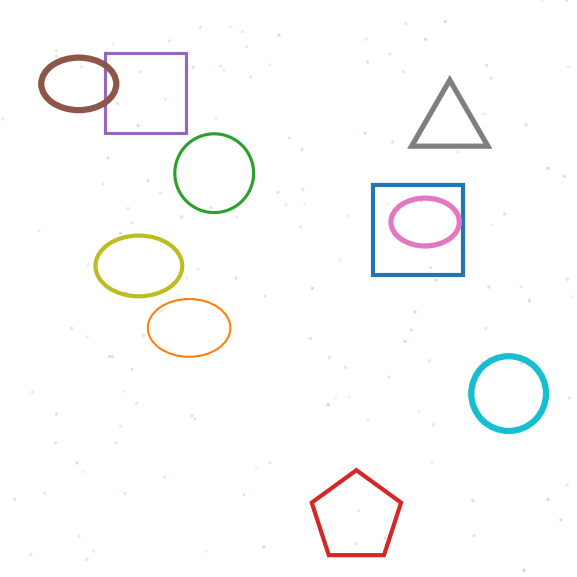[{"shape": "square", "thickness": 2, "radius": 0.39, "center": [0.724, 0.601]}, {"shape": "oval", "thickness": 1, "radius": 0.36, "center": [0.327, 0.431]}, {"shape": "circle", "thickness": 1.5, "radius": 0.34, "center": [0.371, 0.699]}, {"shape": "pentagon", "thickness": 2, "radius": 0.41, "center": [0.617, 0.104]}, {"shape": "square", "thickness": 1.5, "radius": 0.35, "center": [0.252, 0.838]}, {"shape": "oval", "thickness": 3, "radius": 0.32, "center": [0.136, 0.854]}, {"shape": "oval", "thickness": 2.5, "radius": 0.3, "center": [0.736, 0.615]}, {"shape": "triangle", "thickness": 2.5, "radius": 0.38, "center": [0.779, 0.784]}, {"shape": "oval", "thickness": 2, "radius": 0.38, "center": [0.24, 0.539]}, {"shape": "circle", "thickness": 3, "radius": 0.32, "center": [0.881, 0.318]}]